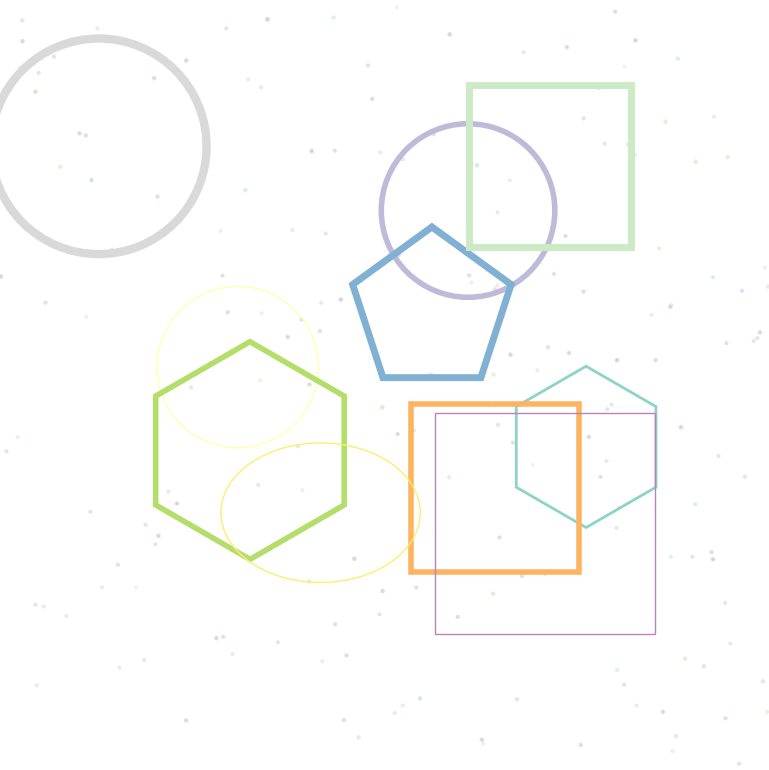[{"shape": "hexagon", "thickness": 1, "radius": 0.52, "center": [0.761, 0.42]}, {"shape": "circle", "thickness": 0.5, "radius": 0.52, "center": [0.309, 0.523]}, {"shape": "circle", "thickness": 2, "radius": 0.56, "center": [0.608, 0.727]}, {"shape": "pentagon", "thickness": 2.5, "radius": 0.54, "center": [0.561, 0.597]}, {"shape": "square", "thickness": 2, "radius": 0.55, "center": [0.643, 0.366]}, {"shape": "hexagon", "thickness": 2, "radius": 0.71, "center": [0.325, 0.415]}, {"shape": "circle", "thickness": 3, "radius": 0.7, "center": [0.128, 0.81]}, {"shape": "square", "thickness": 0.5, "radius": 0.72, "center": [0.708, 0.32]}, {"shape": "square", "thickness": 2.5, "radius": 0.53, "center": [0.714, 0.785]}, {"shape": "oval", "thickness": 0.5, "radius": 0.65, "center": [0.416, 0.334]}]